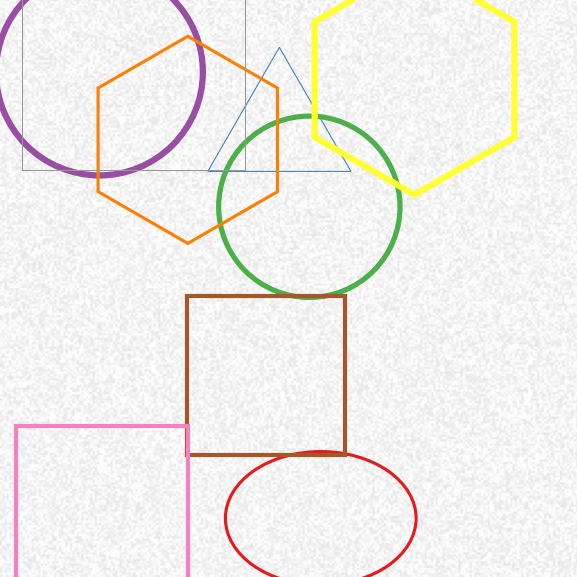[{"shape": "oval", "thickness": 1.5, "radius": 0.83, "center": [0.555, 0.102]}, {"shape": "triangle", "thickness": 0.5, "radius": 0.72, "center": [0.484, 0.774]}, {"shape": "circle", "thickness": 2.5, "radius": 0.79, "center": [0.536, 0.641]}, {"shape": "circle", "thickness": 3, "radius": 0.9, "center": [0.172, 0.875]}, {"shape": "hexagon", "thickness": 1.5, "radius": 0.9, "center": [0.325, 0.757]}, {"shape": "hexagon", "thickness": 3, "radius": 1.0, "center": [0.718, 0.861]}, {"shape": "square", "thickness": 2, "radius": 0.69, "center": [0.461, 0.348]}, {"shape": "square", "thickness": 2, "radius": 0.75, "center": [0.177, 0.112]}, {"shape": "square", "thickness": 0.5, "radius": 0.97, "center": [0.231, 0.898]}]